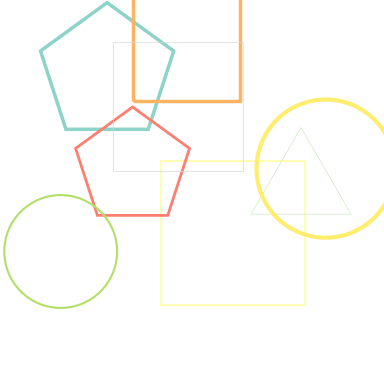[{"shape": "pentagon", "thickness": 2.5, "radius": 0.91, "center": [0.278, 0.811]}, {"shape": "square", "thickness": 1.5, "radius": 0.93, "center": [0.605, 0.395]}, {"shape": "pentagon", "thickness": 2, "radius": 0.78, "center": [0.344, 0.566]}, {"shape": "square", "thickness": 2.5, "radius": 0.7, "center": [0.485, 0.876]}, {"shape": "circle", "thickness": 1.5, "radius": 0.73, "center": [0.158, 0.347]}, {"shape": "square", "thickness": 0.5, "radius": 0.84, "center": [0.461, 0.723]}, {"shape": "triangle", "thickness": 0.5, "radius": 0.75, "center": [0.782, 0.519]}, {"shape": "circle", "thickness": 3, "radius": 0.9, "center": [0.846, 0.562]}]